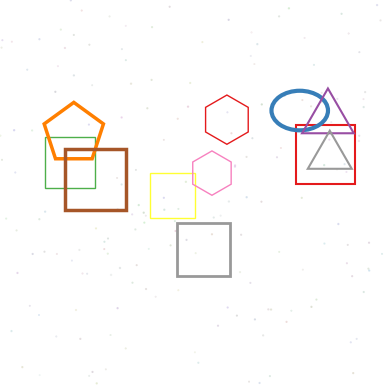[{"shape": "hexagon", "thickness": 1, "radius": 0.32, "center": [0.589, 0.689]}, {"shape": "square", "thickness": 1.5, "radius": 0.38, "center": [0.846, 0.599]}, {"shape": "oval", "thickness": 3, "radius": 0.37, "center": [0.779, 0.713]}, {"shape": "square", "thickness": 1, "radius": 0.33, "center": [0.182, 0.578]}, {"shape": "triangle", "thickness": 1.5, "radius": 0.39, "center": [0.852, 0.693]}, {"shape": "pentagon", "thickness": 2.5, "radius": 0.4, "center": [0.192, 0.653]}, {"shape": "square", "thickness": 1, "radius": 0.29, "center": [0.448, 0.493]}, {"shape": "square", "thickness": 2.5, "radius": 0.4, "center": [0.249, 0.534]}, {"shape": "hexagon", "thickness": 1, "radius": 0.29, "center": [0.551, 0.55]}, {"shape": "square", "thickness": 2, "radius": 0.34, "center": [0.53, 0.353]}, {"shape": "triangle", "thickness": 1.5, "radius": 0.33, "center": [0.857, 0.595]}]